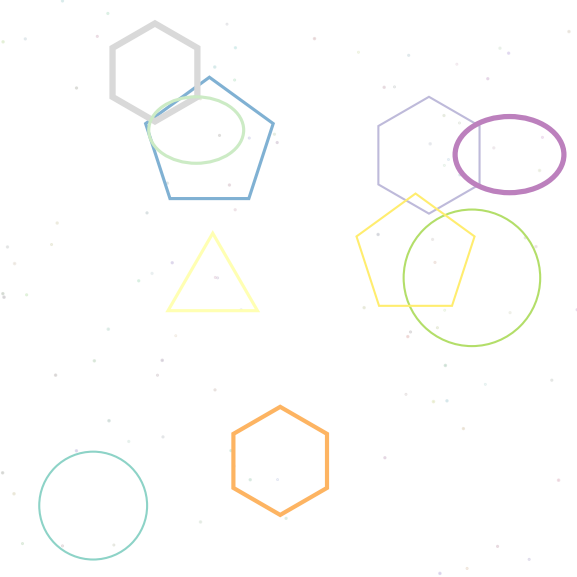[{"shape": "circle", "thickness": 1, "radius": 0.47, "center": [0.161, 0.124]}, {"shape": "triangle", "thickness": 1.5, "radius": 0.45, "center": [0.368, 0.506]}, {"shape": "hexagon", "thickness": 1, "radius": 0.51, "center": [0.743, 0.73]}, {"shape": "pentagon", "thickness": 1.5, "radius": 0.58, "center": [0.363, 0.749]}, {"shape": "hexagon", "thickness": 2, "radius": 0.47, "center": [0.485, 0.201]}, {"shape": "circle", "thickness": 1, "radius": 0.59, "center": [0.817, 0.518]}, {"shape": "hexagon", "thickness": 3, "radius": 0.42, "center": [0.268, 0.874]}, {"shape": "oval", "thickness": 2.5, "radius": 0.47, "center": [0.882, 0.731]}, {"shape": "oval", "thickness": 1.5, "radius": 0.41, "center": [0.34, 0.774]}, {"shape": "pentagon", "thickness": 1, "radius": 0.54, "center": [0.72, 0.557]}]